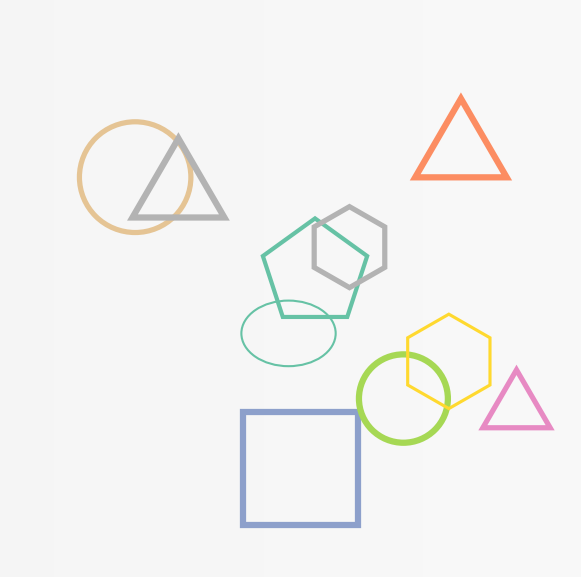[{"shape": "pentagon", "thickness": 2, "radius": 0.47, "center": [0.542, 0.527]}, {"shape": "oval", "thickness": 1, "radius": 0.41, "center": [0.496, 0.422]}, {"shape": "triangle", "thickness": 3, "radius": 0.45, "center": [0.793, 0.737]}, {"shape": "square", "thickness": 3, "radius": 0.49, "center": [0.517, 0.188]}, {"shape": "triangle", "thickness": 2.5, "radius": 0.33, "center": [0.889, 0.292]}, {"shape": "circle", "thickness": 3, "radius": 0.38, "center": [0.694, 0.309]}, {"shape": "hexagon", "thickness": 1.5, "radius": 0.41, "center": [0.772, 0.373]}, {"shape": "circle", "thickness": 2.5, "radius": 0.48, "center": [0.233, 0.692]}, {"shape": "triangle", "thickness": 3, "radius": 0.46, "center": [0.307, 0.668]}, {"shape": "hexagon", "thickness": 2.5, "radius": 0.35, "center": [0.601, 0.571]}]